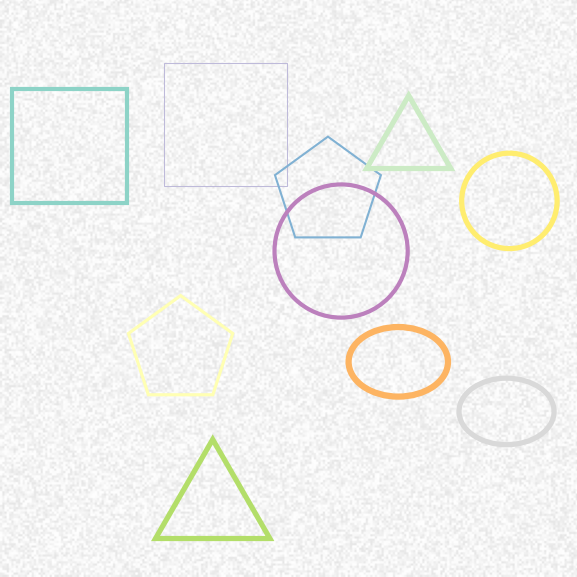[{"shape": "square", "thickness": 2, "radius": 0.5, "center": [0.121, 0.746]}, {"shape": "pentagon", "thickness": 1.5, "radius": 0.47, "center": [0.313, 0.392]}, {"shape": "square", "thickness": 0.5, "radius": 0.53, "center": [0.391, 0.783]}, {"shape": "pentagon", "thickness": 1, "radius": 0.48, "center": [0.568, 0.666]}, {"shape": "oval", "thickness": 3, "radius": 0.43, "center": [0.69, 0.373]}, {"shape": "triangle", "thickness": 2.5, "radius": 0.57, "center": [0.368, 0.124]}, {"shape": "oval", "thickness": 2.5, "radius": 0.41, "center": [0.877, 0.287]}, {"shape": "circle", "thickness": 2, "radius": 0.58, "center": [0.591, 0.564]}, {"shape": "triangle", "thickness": 2.5, "radius": 0.42, "center": [0.708, 0.749]}, {"shape": "circle", "thickness": 2.5, "radius": 0.41, "center": [0.882, 0.651]}]